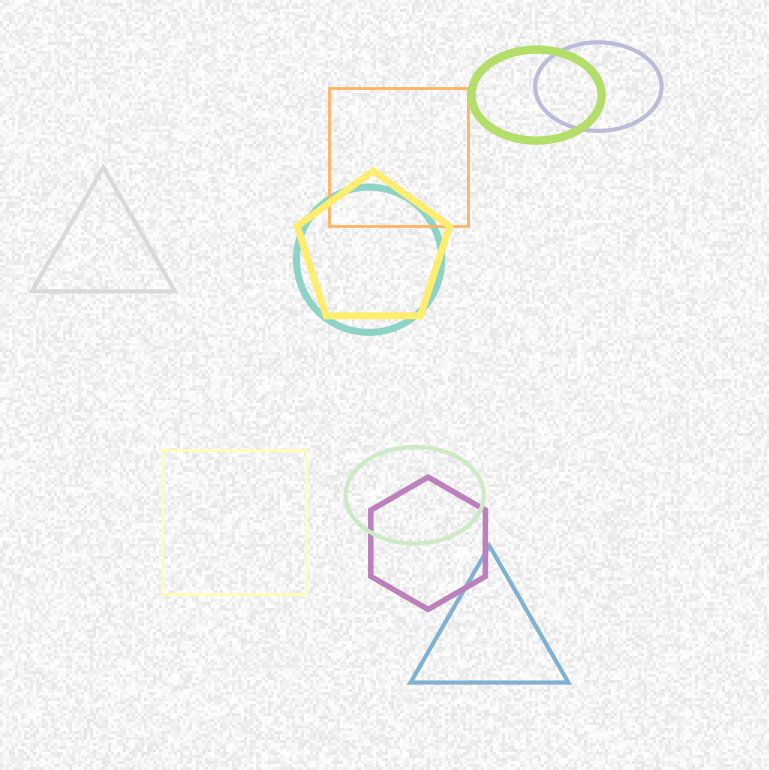[{"shape": "circle", "thickness": 2.5, "radius": 0.47, "center": [0.479, 0.663]}, {"shape": "square", "thickness": 1, "radius": 0.47, "center": [0.304, 0.322]}, {"shape": "oval", "thickness": 1.5, "radius": 0.41, "center": [0.777, 0.888]}, {"shape": "triangle", "thickness": 1.5, "radius": 0.59, "center": [0.636, 0.173]}, {"shape": "square", "thickness": 1, "radius": 0.45, "center": [0.517, 0.796]}, {"shape": "oval", "thickness": 3, "radius": 0.42, "center": [0.697, 0.877]}, {"shape": "triangle", "thickness": 1.5, "radius": 0.54, "center": [0.134, 0.675]}, {"shape": "hexagon", "thickness": 2, "radius": 0.43, "center": [0.556, 0.294]}, {"shape": "oval", "thickness": 1.5, "radius": 0.45, "center": [0.539, 0.357]}, {"shape": "pentagon", "thickness": 2.5, "radius": 0.52, "center": [0.485, 0.674]}]